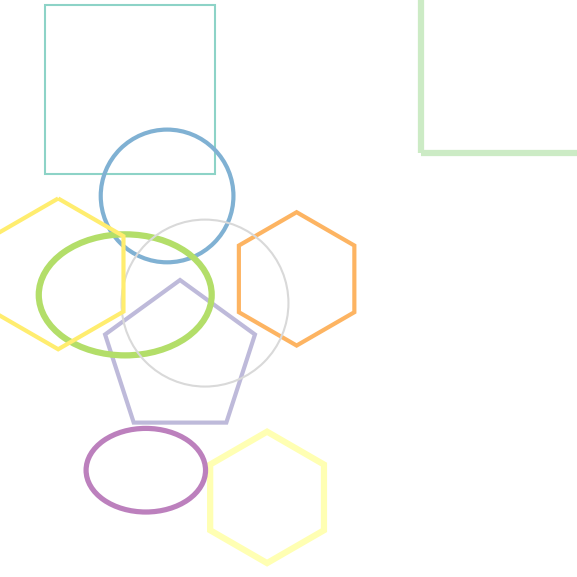[{"shape": "square", "thickness": 1, "radius": 0.73, "center": [0.225, 0.843]}, {"shape": "hexagon", "thickness": 3, "radius": 0.57, "center": [0.462, 0.138]}, {"shape": "pentagon", "thickness": 2, "radius": 0.68, "center": [0.312, 0.378]}, {"shape": "circle", "thickness": 2, "radius": 0.57, "center": [0.289, 0.66]}, {"shape": "hexagon", "thickness": 2, "radius": 0.58, "center": [0.514, 0.516]}, {"shape": "oval", "thickness": 3, "radius": 0.75, "center": [0.217, 0.489]}, {"shape": "circle", "thickness": 1, "radius": 0.72, "center": [0.355, 0.474]}, {"shape": "oval", "thickness": 2.5, "radius": 0.52, "center": [0.252, 0.185]}, {"shape": "square", "thickness": 3, "radius": 0.69, "center": [0.866, 0.871]}, {"shape": "hexagon", "thickness": 2, "radius": 0.65, "center": [0.101, 0.525]}]